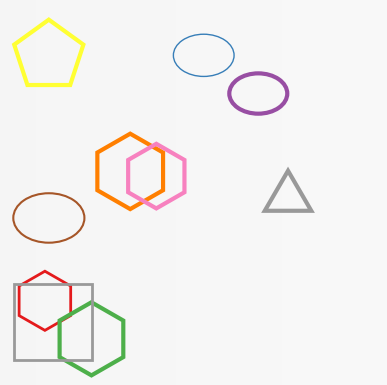[{"shape": "hexagon", "thickness": 2, "radius": 0.38, "center": [0.116, 0.219]}, {"shape": "oval", "thickness": 1, "radius": 0.39, "center": [0.526, 0.856]}, {"shape": "hexagon", "thickness": 3, "radius": 0.47, "center": [0.236, 0.12]}, {"shape": "oval", "thickness": 3, "radius": 0.37, "center": [0.667, 0.757]}, {"shape": "hexagon", "thickness": 3, "radius": 0.49, "center": [0.336, 0.555]}, {"shape": "pentagon", "thickness": 3, "radius": 0.47, "center": [0.126, 0.855]}, {"shape": "oval", "thickness": 1.5, "radius": 0.46, "center": [0.126, 0.434]}, {"shape": "hexagon", "thickness": 3, "radius": 0.42, "center": [0.403, 0.543]}, {"shape": "triangle", "thickness": 3, "radius": 0.35, "center": [0.743, 0.487]}, {"shape": "square", "thickness": 2, "radius": 0.5, "center": [0.137, 0.164]}]